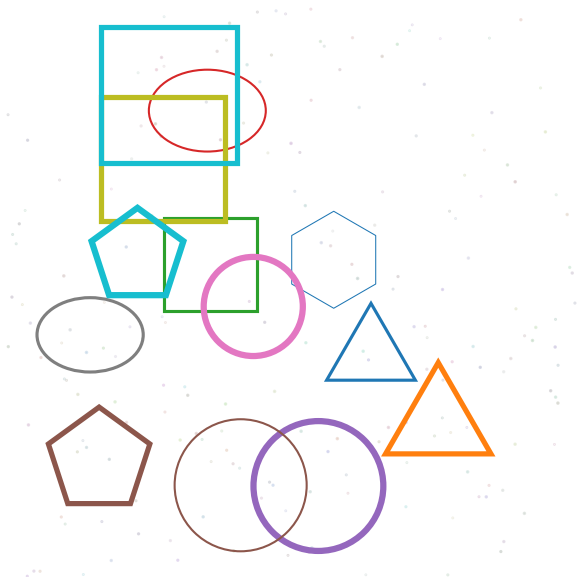[{"shape": "hexagon", "thickness": 0.5, "radius": 0.42, "center": [0.578, 0.549]}, {"shape": "triangle", "thickness": 1.5, "radius": 0.44, "center": [0.642, 0.385]}, {"shape": "triangle", "thickness": 2.5, "radius": 0.53, "center": [0.759, 0.266]}, {"shape": "square", "thickness": 1.5, "radius": 0.4, "center": [0.365, 0.542]}, {"shape": "oval", "thickness": 1, "radius": 0.51, "center": [0.359, 0.808]}, {"shape": "circle", "thickness": 3, "radius": 0.56, "center": [0.551, 0.158]}, {"shape": "pentagon", "thickness": 2.5, "radius": 0.46, "center": [0.172, 0.202]}, {"shape": "circle", "thickness": 1, "radius": 0.57, "center": [0.417, 0.159]}, {"shape": "circle", "thickness": 3, "radius": 0.43, "center": [0.439, 0.468]}, {"shape": "oval", "thickness": 1.5, "radius": 0.46, "center": [0.156, 0.419]}, {"shape": "square", "thickness": 2.5, "radius": 0.53, "center": [0.282, 0.724]}, {"shape": "pentagon", "thickness": 3, "radius": 0.42, "center": [0.238, 0.556]}, {"shape": "square", "thickness": 2.5, "radius": 0.59, "center": [0.293, 0.835]}]